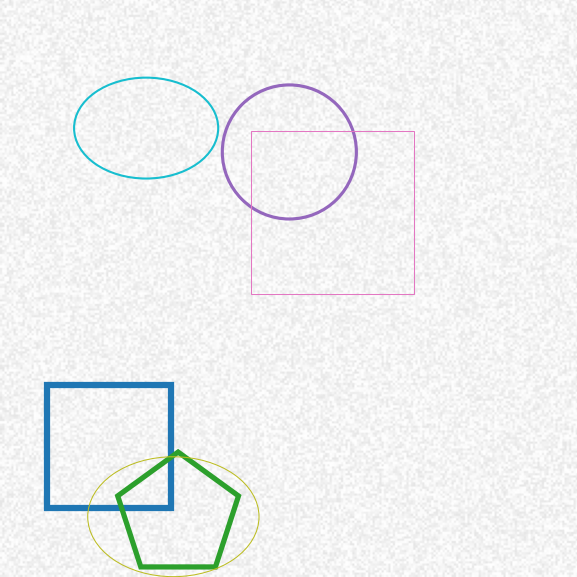[{"shape": "square", "thickness": 3, "radius": 0.53, "center": [0.189, 0.226]}, {"shape": "pentagon", "thickness": 2.5, "radius": 0.55, "center": [0.308, 0.106]}, {"shape": "circle", "thickness": 1.5, "radius": 0.58, "center": [0.501, 0.736]}, {"shape": "square", "thickness": 0.5, "radius": 0.71, "center": [0.576, 0.631]}, {"shape": "oval", "thickness": 0.5, "radius": 0.74, "center": [0.3, 0.104]}, {"shape": "oval", "thickness": 1, "radius": 0.62, "center": [0.253, 0.777]}]